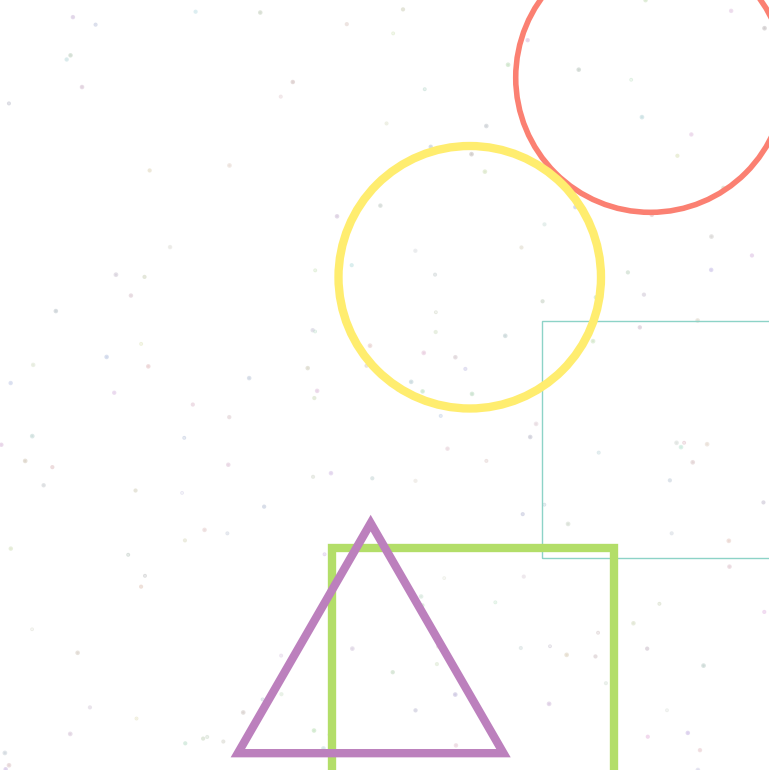[{"shape": "square", "thickness": 0.5, "radius": 0.77, "center": [0.858, 0.429]}, {"shape": "circle", "thickness": 2, "radius": 0.88, "center": [0.845, 0.899]}, {"shape": "square", "thickness": 3, "radius": 0.92, "center": [0.614, 0.105]}, {"shape": "triangle", "thickness": 3, "radius": 1.0, "center": [0.481, 0.121]}, {"shape": "circle", "thickness": 3, "radius": 0.85, "center": [0.61, 0.64]}]